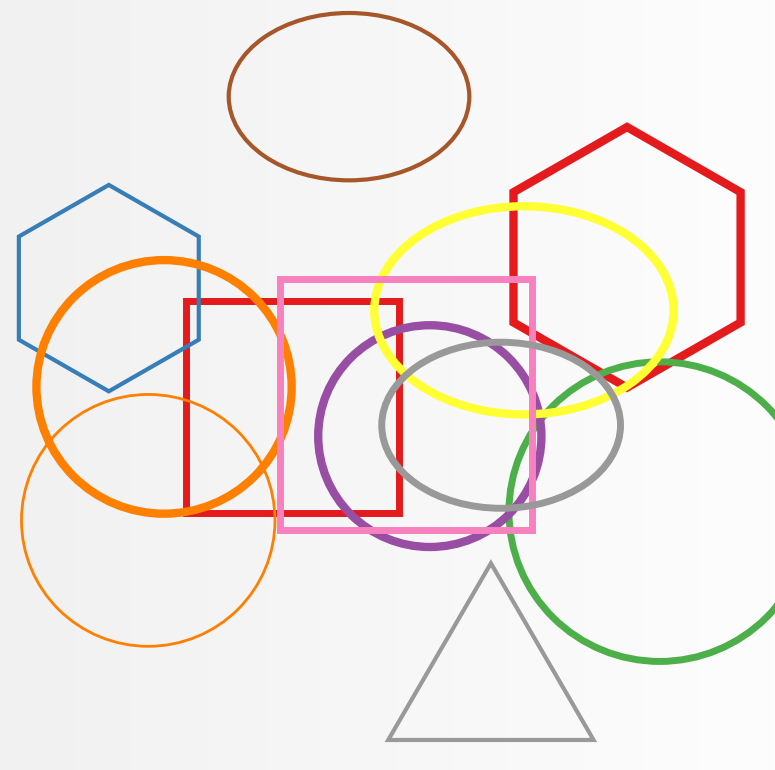[{"shape": "hexagon", "thickness": 3, "radius": 0.85, "center": [0.809, 0.666]}, {"shape": "square", "thickness": 2.5, "radius": 0.69, "center": [0.378, 0.472]}, {"shape": "hexagon", "thickness": 1.5, "radius": 0.67, "center": [0.14, 0.626]}, {"shape": "circle", "thickness": 2.5, "radius": 0.97, "center": [0.851, 0.336]}, {"shape": "circle", "thickness": 3, "radius": 0.72, "center": [0.555, 0.434]}, {"shape": "circle", "thickness": 3, "radius": 0.82, "center": [0.212, 0.498]}, {"shape": "circle", "thickness": 1, "radius": 0.82, "center": [0.191, 0.324]}, {"shape": "oval", "thickness": 3, "radius": 0.97, "center": [0.676, 0.597]}, {"shape": "oval", "thickness": 1.5, "radius": 0.78, "center": [0.45, 0.874]}, {"shape": "square", "thickness": 2.5, "radius": 0.81, "center": [0.524, 0.475]}, {"shape": "oval", "thickness": 2.5, "radius": 0.77, "center": [0.647, 0.448]}, {"shape": "triangle", "thickness": 1.5, "radius": 0.76, "center": [0.633, 0.115]}]